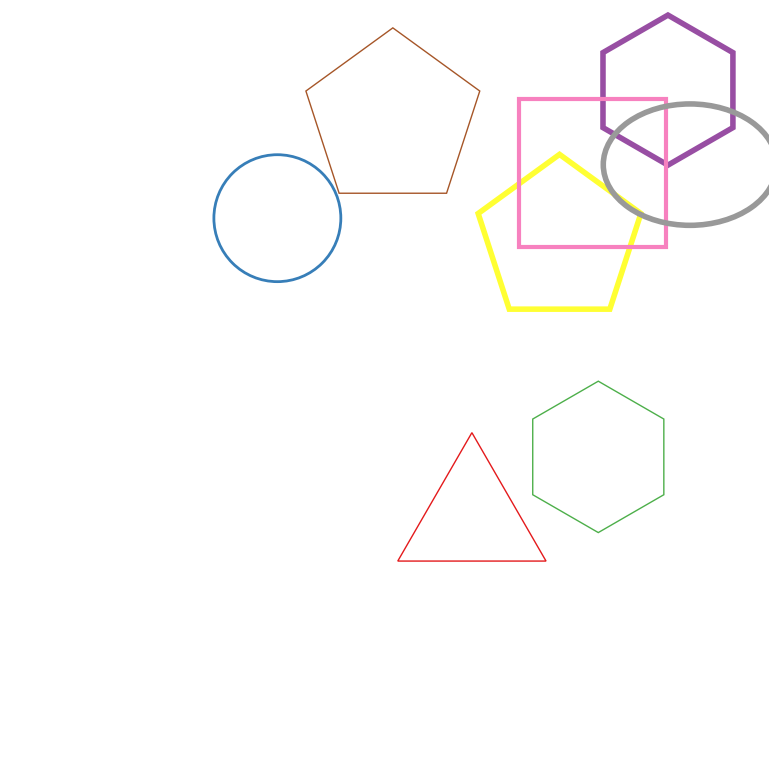[{"shape": "triangle", "thickness": 0.5, "radius": 0.56, "center": [0.613, 0.327]}, {"shape": "circle", "thickness": 1, "radius": 0.41, "center": [0.36, 0.717]}, {"shape": "hexagon", "thickness": 0.5, "radius": 0.49, "center": [0.777, 0.407]}, {"shape": "hexagon", "thickness": 2, "radius": 0.49, "center": [0.867, 0.883]}, {"shape": "pentagon", "thickness": 2, "radius": 0.56, "center": [0.727, 0.688]}, {"shape": "pentagon", "thickness": 0.5, "radius": 0.59, "center": [0.51, 0.845]}, {"shape": "square", "thickness": 1.5, "radius": 0.48, "center": [0.769, 0.775]}, {"shape": "oval", "thickness": 2, "radius": 0.56, "center": [0.896, 0.786]}]